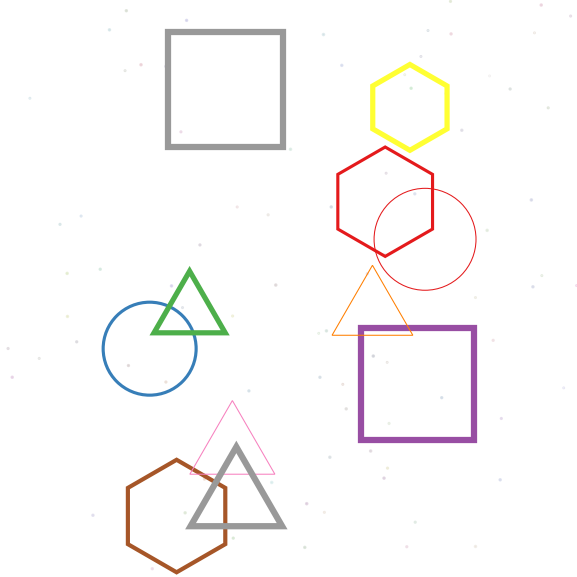[{"shape": "circle", "thickness": 0.5, "radius": 0.44, "center": [0.736, 0.585]}, {"shape": "hexagon", "thickness": 1.5, "radius": 0.47, "center": [0.667, 0.65]}, {"shape": "circle", "thickness": 1.5, "radius": 0.4, "center": [0.259, 0.395]}, {"shape": "triangle", "thickness": 2.5, "radius": 0.36, "center": [0.328, 0.458]}, {"shape": "square", "thickness": 3, "radius": 0.49, "center": [0.723, 0.334]}, {"shape": "triangle", "thickness": 0.5, "radius": 0.4, "center": [0.645, 0.459]}, {"shape": "hexagon", "thickness": 2.5, "radius": 0.37, "center": [0.71, 0.813]}, {"shape": "hexagon", "thickness": 2, "radius": 0.49, "center": [0.306, 0.106]}, {"shape": "triangle", "thickness": 0.5, "radius": 0.43, "center": [0.402, 0.221]}, {"shape": "square", "thickness": 3, "radius": 0.5, "center": [0.39, 0.844]}, {"shape": "triangle", "thickness": 3, "radius": 0.46, "center": [0.409, 0.134]}]